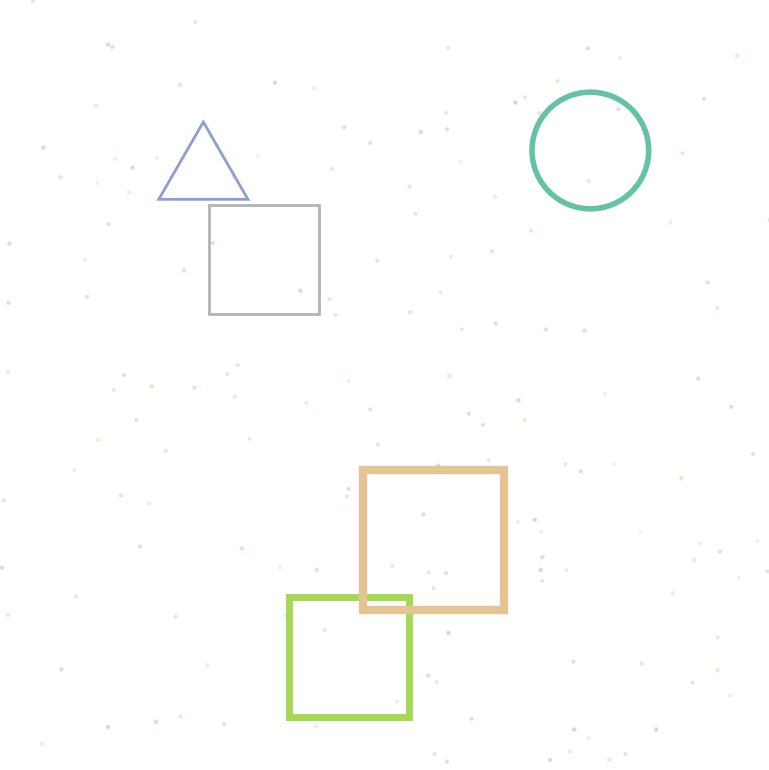[{"shape": "circle", "thickness": 2, "radius": 0.38, "center": [0.767, 0.805]}, {"shape": "triangle", "thickness": 1, "radius": 0.33, "center": [0.264, 0.775]}, {"shape": "square", "thickness": 2.5, "radius": 0.39, "center": [0.453, 0.147]}, {"shape": "square", "thickness": 3, "radius": 0.46, "center": [0.563, 0.299]}, {"shape": "square", "thickness": 1, "radius": 0.35, "center": [0.343, 0.663]}]